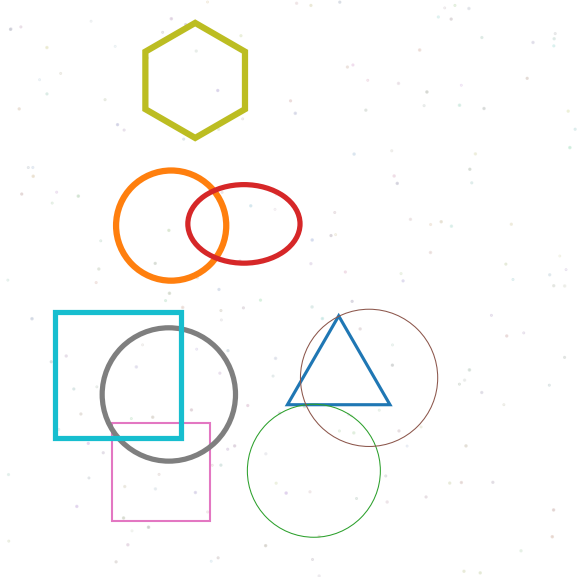[{"shape": "triangle", "thickness": 1.5, "radius": 0.51, "center": [0.586, 0.35]}, {"shape": "circle", "thickness": 3, "radius": 0.48, "center": [0.296, 0.609]}, {"shape": "circle", "thickness": 0.5, "radius": 0.58, "center": [0.543, 0.184]}, {"shape": "oval", "thickness": 2.5, "radius": 0.49, "center": [0.422, 0.611]}, {"shape": "circle", "thickness": 0.5, "radius": 0.59, "center": [0.639, 0.345]}, {"shape": "square", "thickness": 1, "radius": 0.43, "center": [0.279, 0.181]}, {"shape": "circle", "thickness": 2.5, "radius": 0.58, "center": [0.292, 0.316]}, {"shape": "hexagon", "thickness": 3, "radius": 0.5, "center": [0.338, 0.86]}, {"shape": "square", "thickness": 2.5, "radius": 0.55, "center": [0.205, 0.349]}]